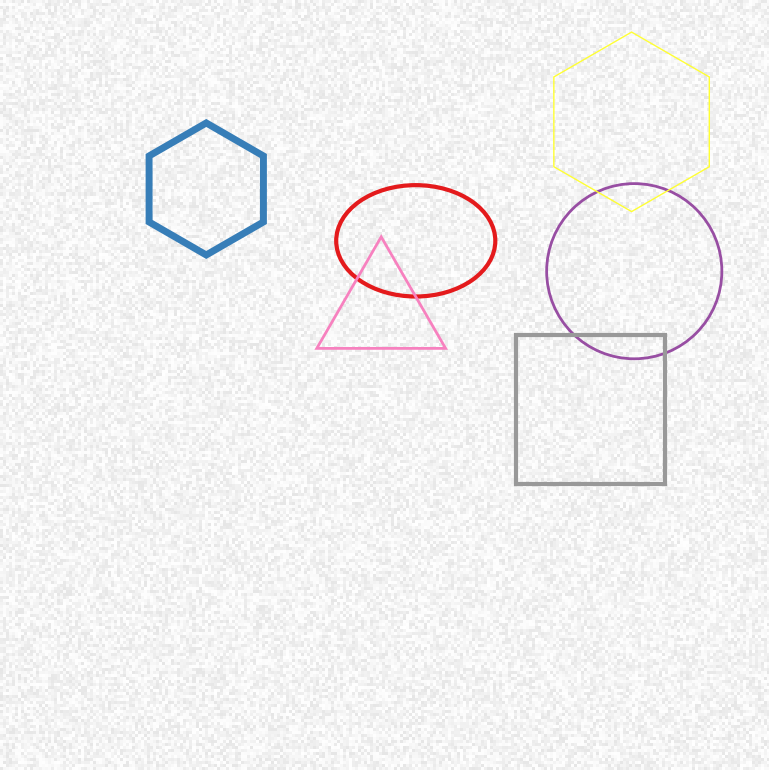[{"shape": "oval", "thickness": 1.5, "radius": 0.52, "center": [0.54, 0.687]}, {"shape": "hexagon", "thickness": 2.5, "radius": 0.43, "center": [0.268, 0.755]}, {"shape": "circle", "thickness": 1, "radius": 0.57, "center": [0.824, 0.648]}, {"shape": "hexagon", "thickness": 0.5, "radius": 0.58, "center": [0.82, 0.842]}, {"shape": "triangle", "thickness": 1, "radius": 0.48, "center": [0.495, 0.596]}, {"shape": "square", "thickness": 1.5, "radius": 0.48, "center": [0.767, 0.468]}]